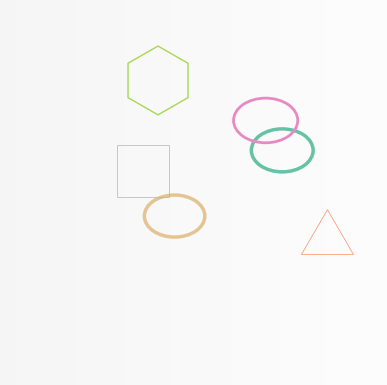[{"shape": "oval", "thickness": 2.5, "radius": 0.4, "center": [0.728, 0.609]}, {"shape": "triangle", "thickness": 0.5, "radius": 0.39, "center": [0.845, 0.378]}, {"shape": "oval", "thickness": 2, "radius": 0.41, "center": [0.686, 0.687]}, {"shape": "hexagon", "thickness": 1, "radius": 0.45, "center": [0.408, 0.791]}, {"shape": "oval", "thickness": 2.5, "radius": 0.39, "center": [0.451, 0.439]}, {"shape": "square", "thickness": 0.5, "radius": 0.34, "center": [0.369, 0.556]}]